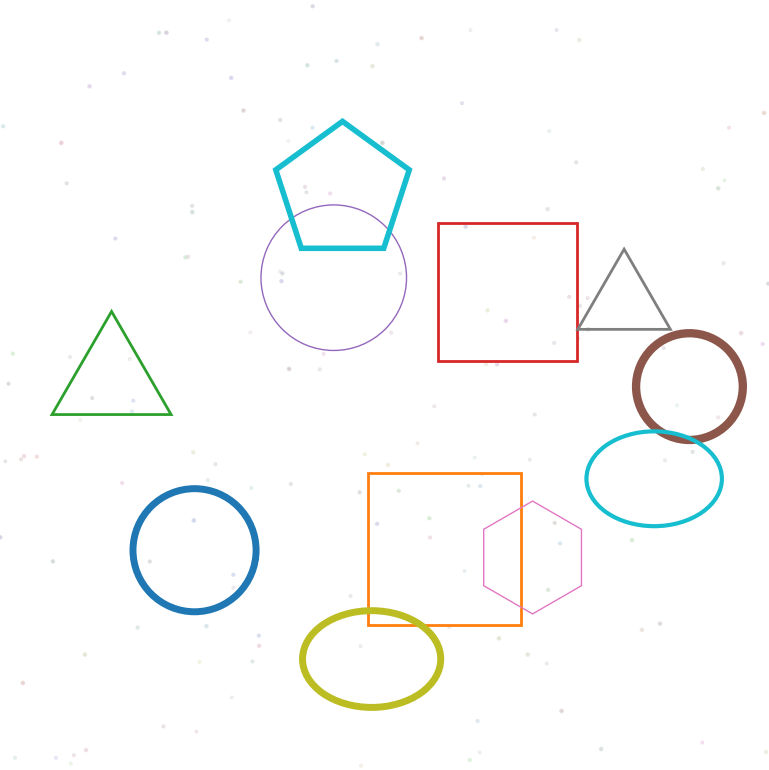[{"shape": "circle", "thickness": 2.5, "radius": 0.4, "center": [0.253, 0.285]}, {"shape": "square", "thickness": 1, "radius": 0.5, "center": [0.577, 0.287]}, {"shape": "triangle", "thickness": 1, "radius": 0.45, "center": [0.145, 0.506]}, {"shape": "square", "thickness": 1, "radius": 0.45, "center": [0.659, 0.621]}, {"shape": "circle", "thickness": 0.5, "radius": 0.47, "center": [0.433, 0.639]}, {"shape": "circle", "thickness": 3, "radius": 0.35, "center": [0.895, 0.498]}, {"shape": "hexagon", "thickness": 0.5, "radius": 0.37, "center": [0.692, 0.276]}, {"shape": "triangle", "thickness": 1, "radius": 0.35, "center": [0.811, 0.607]}, {"shape": "oval", "thickness": 2.5, "radius": 0.45, "center": [0.483, 0.144]}, {"shape": "oval", "thickness": 1.5, "radius": 0.44, "center": [0.85, 0.378]}, {"shape": "pentagon", "thickness": 2, "radius": 0.46, "center": [0.445, 0.751]}]